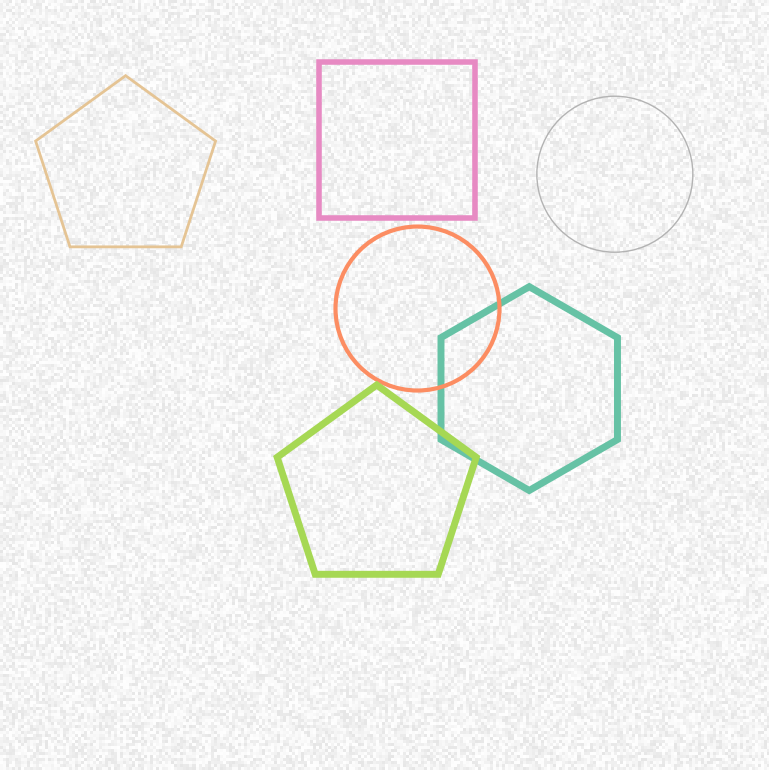[{"shape": "hexagon", "thickness": 2.5, "radius": 0.66, "center": [0.687, 0.495]}, {"shape": "circle", "thickness": 1.5, "radius": 0.53, "center": [0.542, 0.599]}, {"shape": "square", "thickness": 2, "radius": 0.51, "center": [0.515, 0.818]}, {"shape": "pentagon", "thickness": 2.5, "radius": 0.68, "center": [0.489, 0.364]}, {"shape": "pentagon", "thickness": 1, "radius": 0.61, "center": [0.163, 0.779]}, {"shape": "circle", "thickness": 0.5, "radius": 0.51, "center": [0.799, 0.774]}]